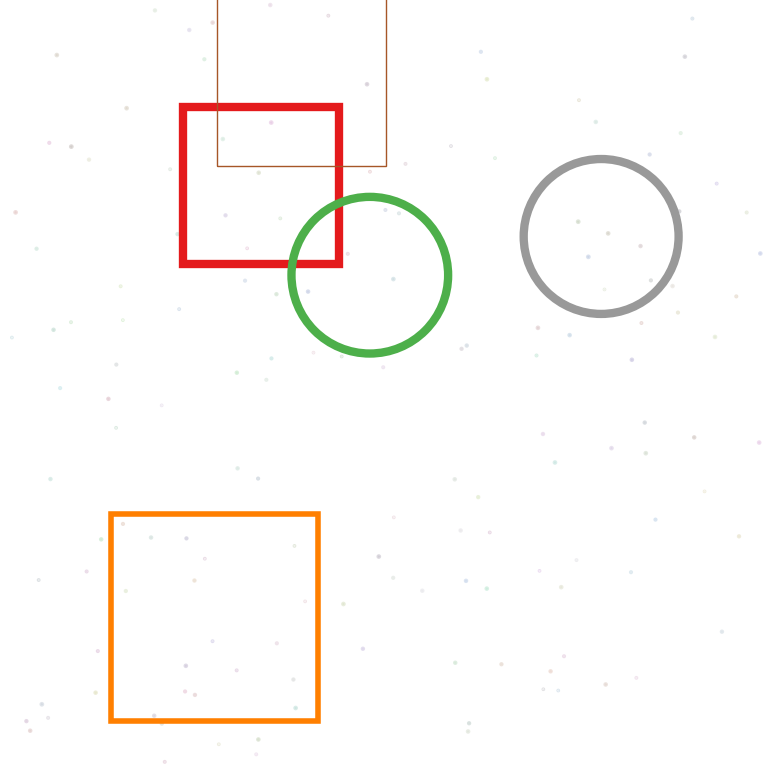[{"shape": "square", "thickness": 3, "radius": 0.51, "center": [0.339, 0.759]}, {"shape": "circle", "thickness": 3, "radius": 0.51, "center": [0.48, 0.643]}, {"shape": "square", "thickness": 2, "radius": 0.67, "center": [0.279, 0.198]}, {"shape": "square", "thickness": 0.5, "radius": 0.55, "center": [0.392, 0.894]}, {"shape": "circle", "thickness": 3, "radius": 0.5, "center": [0.781, 0.693]}]